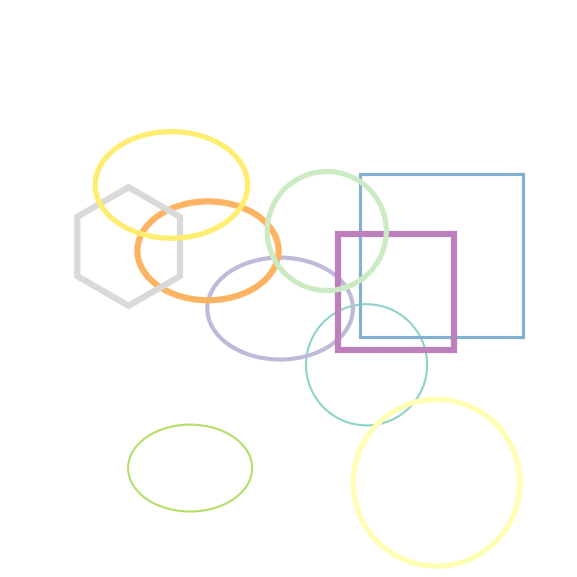[{"shape": "circle", "thickness": 1, "radius": 0.52, "center": [0.635, 0.367]}, {"shape": "circle", "thickness": 2.5, "radius": 0.72, "center": [0.756, 0.163]}, {"shape": "oval", "thickness": 2, "radius": 0.63, "center": [0.485, 0.465]}, {"shape": "square", "thickness": 1.5, "radius": 0.71, "center": [0.765, 0.557]}, {"shape": "oval", "thickness": 3, "radius": 0.61, "center": [0.36, 0.565]}, {"shape": "oval", "thickness": 1, "radius": 0.54, "center": [0.329, 0.189]}, {"shape": "hexagon", "thickness": 3, "radius": 0.51, "center": [0.223, 0.572]}, {"shape": "square", "thickness": 3, "radius": 0.5, "center": [0.686, 0.493]}, {"shape": "circle", "thickness": 2.5, "radius": 0.52, "center": [0.566, 0.599]}, {"shape": "oval", "thickness": 2.5, "radius": 0.66, "center": [0.297, 0.679]}]